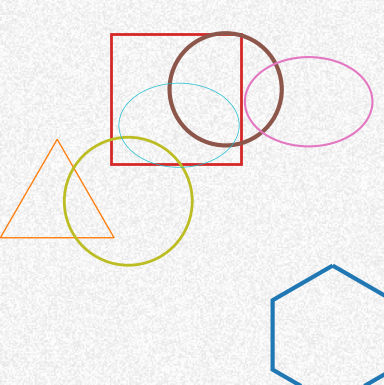[{"shape": "hexagon", "thickness": 3, "radius": 0.9, "center": [0.864, 0.13]}, {"shape": "triangle", "thickness": 1, "radius": 0.85, "center": [0.149, 0.468]}, {"shape": "square", "thickness": 2, "radius": 0.84, "center": [0.458, 0.744]}, {"shape": "circle", "thickness": 3, "radius": 0.73, "center": [0.586, 0.768]}, {"shape": "oval", "thickness": 1.5, "radius": 0.83, "center": [0.802, 0.736]}, {"shape": "circle", "thickness": 2, "radius": 0.83, "center": [0.333, 0.477]}, {"shape": "oval", "thickness": 0.5, "radius": 0.78, "center": [0.465, 0.675]}]